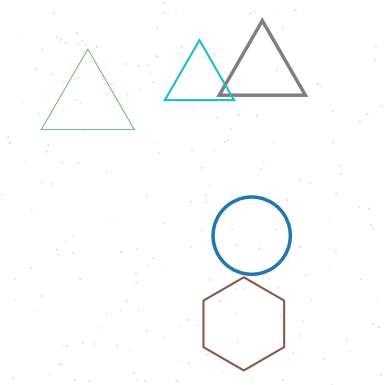[{"shape": "circle", "thickness": 2.5, "radius": 0.5, "center": [0.654, 0.388]}, {"shape": "triangle", "thickness": 0.5, "radius": 0.7, "center": [0.228, 0.733]}, {"shape": "hexagon", "thickness": 1.5, "radius": 0.6, "center": [0.633, 0.159]}, {"shape": "triangle", "thickness": 2.5, "radius": 0.65, "center": [0.681, 0.817]}, {"shape": "triangle", "thickness": 1.5, "radius": 0.52, "center": [0.518, 0.792]}]